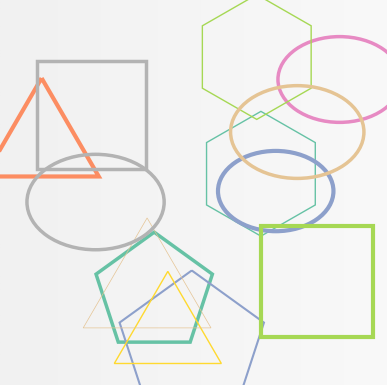[{"shape": "pentagon", "thickness": 2.5, "radius": 0.79, "center": [0.398, 0.239]}, {"shape": "hexagon", "thickness": 1, "radius": 0.81, "center": [0.673, 0.549]}, {"shape": "triangle", "thickness": 3, "radius": 0.85, "center": [0.107, 0.627]}, {"shape": "pentagon", "thickness": 1.5, "radius": 0.98, "center": [0.495, 0.102]}, {"shape": "oval", "thickness": 3, "radius": 0.75, "center": [0.712, 0.504]}, {"shape": "oval", "thickness": 2.5, "radius": 0.8, "center": [0.876, 0.794]}, {"shape": "square", "thickness": 3, "radius": 0.72, "center": [0.817, 0.269]}, {"shape": "hexagon", "thickness": 1, "radius": 0.81, "center": [0.663, 0.852]}, {"shape": "triangle", "thickness": 1, "radius": 0.8, "center": [0.433, 0.136]}, {"shape": "triangle", "thickness": 0.5, "radius": 0.95, "center": [0.38, 0.244]}, {"shape": "oval", "thickness": 2.5, "radius": 0.86, "center": [0.767, 0.657]}, {"shape": "oval", "thickness": 2.5, "radius": 0.89, "center": [0.247, 0.475]}, {"shape": "square", "thickness": 2.5, "radius": 0.7, "center": [0.236, 0.702]}]